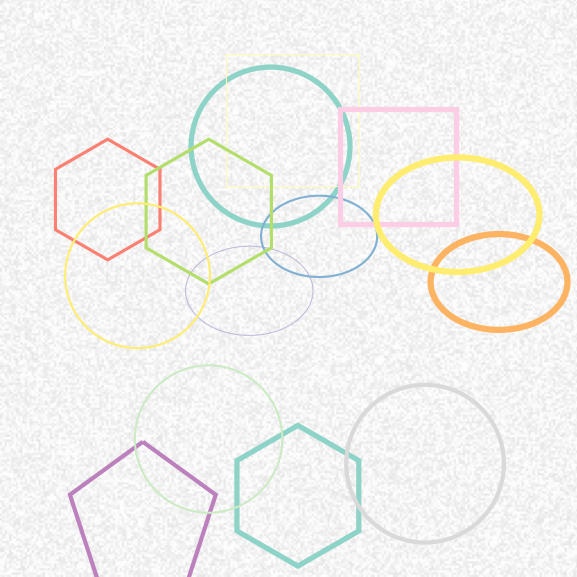[{"shape": "circle", "thickness": 2.5, "radius": 0.69, "center": [0.468, 0.745]}, {"shape": "hexagon", "thickness": 2.5, "radius": 0.61, "center": [0.516, 0.141]}, {"shape": "square", "thickness": 0.5, "radius": 0.57, "center": [0.507, 0.792]}, {"shape": "oval", "thickness": 0.5, "radius": 0.55, "center": [0.432, 0.496]}, {"shape": "hexagon", "thickness": 1.5, "radius": 0.52, "center": [0.187, 0.654]}, {"shape": "oval", "thickness": 1, "radius": 0.5, "center": [0.553, 0.59]}, {"shape": "oval", "thickness": 3, "radius": 0.59, "center": [0.864, 0.511]}, {"shape": "hexagon", "thickness": 1.5, "radius": 0.63, "center": [0.361, 0.633]}, {"shape": "square", "thickness": 2.5, "radius": 0.5, "center": [0.689, 0.711]}, {"shape": "circle", "thickness": 2, "radius": 0.68, "center": [0.736, 0.196]}, {"shape": "pentagon", "thickness": 2, "radius": 0.66, "center": [0.247, 0.101]}, {"shape": "circle", "thickness": 1, "radius": 0.64, "center": [0.361, 0.239]}, {"shape": "circle", "thickness": 1, "radius": 0.63, "center": [0.238, 0.522]}, {"shape": "oval", "thickness": 3, "radius": 0.71, "center": [0.792, 0.627]}]